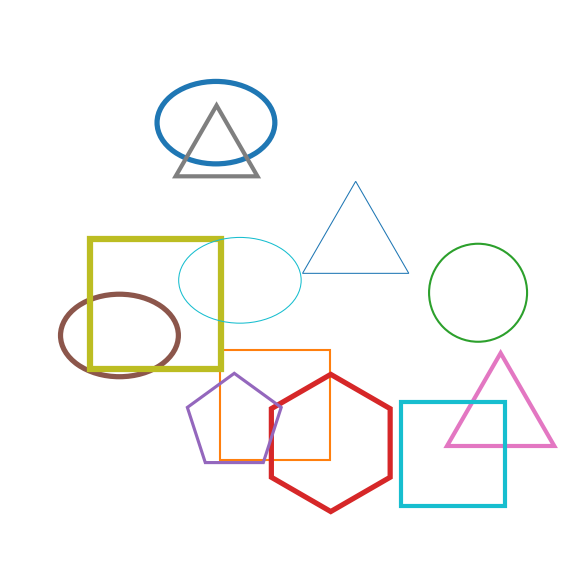[{"shape": "oval", "thickness": 2.5, "radius": 0.51, "center": [0.374, 0.787]}, {"shape": "triangle", "thickness": 0.5, "radius": 0.53, "center": [0.616, 0.579]}, {"shape": "square", "thickness": 1, "radius": 0.48, "center": [0.477, 0.299]}, {"shape": "circle", "thickness": 1, "radius": 0.42, "center": [0.828, 0.492]}, {"shape": "hexagon", "thickness": 2.5, "radius": 0.59, "center": [0.573, 0.232]}, {"shape": "pentagon", "thickness": 1.5, "radius": 0.43, "center": [0.406, 0.267]}, {"shape": "oval", "thickness": 2.5, "radius": 0.51, "center": [0.207, 0.418]}, {"shape": "triangle", "thickness": 2, "radius": 0.54, "center": [0.867, 0.28]}, {"shape": "triangle", "thickness": 2, "radius": 0.41, "center": [0.375, 0.735]}, {"shape": "square", "thickness": 3, "radius": 0.56, "center": [0.269, 0.473]}, {"shape": "square", "thickness": 2, "radius": 0.45, "center": [0.784, 0.213]}, {"shape": "oval", "thickness": 0.5, "radius": 0.53, "center": [0.415, 0.514]}]